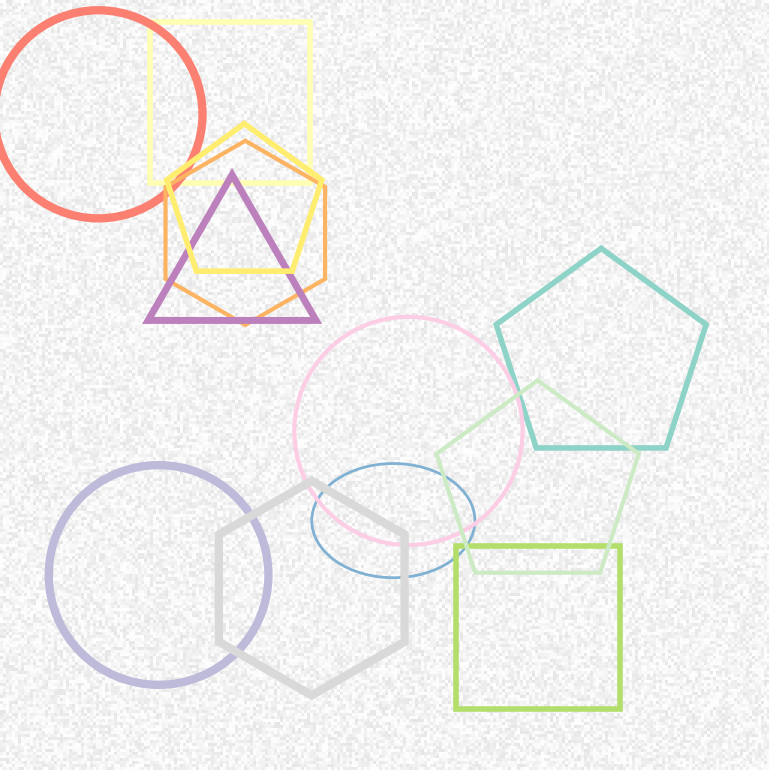[{"shape": "pentagon", "thickness": 2, "radius": 0.72, "center": [0.781, 0.534]}, {"shape": "square", "thickness": 2, "radius": 0.52, "center": [0.299, 0.867]}, {"shape": "circle", "thickness": 3, "radius": 0.71, "center": [0.206, 0.253]}, {"shape": "circle", "thickness": 3, "radius": 0.68, "center": [0.128, 0.852]}, {"shape": "oval", "thickness": 1, "radius": 0.53, "center": [0.511, 0.324]}, {"shape": "hexagon", "thickness": 1.5, "radius": 0.6, "center": [0.319, 0.698]}, {"shape": "square", "thickness": 2, "radius": 0.53, "center": [0.699, 0.185]}, {"shape": "circle", "thickness": 1.5, "radius": 0.74, "center": [0.53, 0.44]}, {"shape": "hexagon", "thickness": 3, "radius": 0.7, "center": [0.405, 0.236]}, {"shape": "triangle", "thickness": 2.5, "radius": 0.63, "center": [0.301, 0.647]}, {"shape": "pentagon", "thickness": 1.5, "radius": 0.69, "center": [0.698, 0.368]}, {"shape": "pentagon", "thickness": 2, "radius": 0.53, "center": [0.317, 0.734]}]